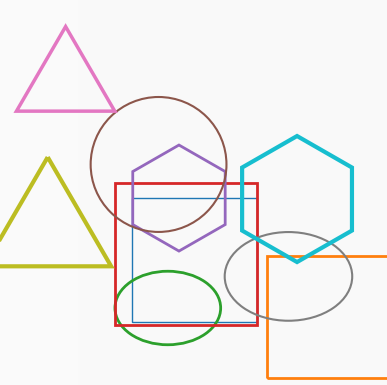[{"shape": "square", "thickness": 1, "radius": 0.81, "center": [0.502, 0.325]}, {"shape": "square", "thickness": 2, "radius": 0.79, "center": [0.848, 0.177]}, {"shape": "oval", "thickness": 2, "radius": 0.68, "center": [0.433, 0.2]}, {"shape": "square", "thickness": 2, "radius": 0.92, "center": [0.481, 0.34]}, {"shape": "hexagon", "thickness": 2, "radius": 0.69, "center": [0.462, 0.486]}, {"shape": "circle", "thickness": 1.5, "radius": 0.88, "center": [0.409, 0.573]}, {"shape": "triangle", "thickness": 2.5, "radius": 0.73, "center": [0.169, 0.785]}, {"shape": "oval", "thickness": 1.5, "radius": 0.82, "center": [0.744, 0.282]}, {"shape": "triangle", "thickness": 3, "radius": 0.95, "center": [0.123, 0.403]}, {"shape": "hexagon", "thickness": 3, "radius": 0.82, "center": [0.767, 0.483]}]